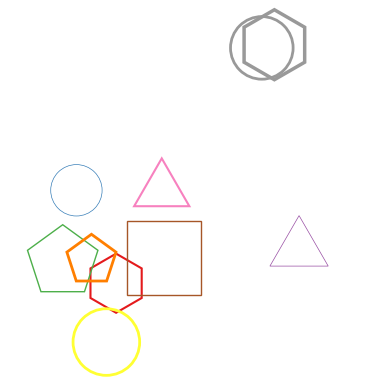[{"shape": "hexagon", "thickness": 1.5, "radius": 0.38, "center": [0.302, 0.264]}, {"shape": "circle", "thickness": 0.5, "radius": 0.33, "center": [0.198, 0.506]}, {"shape": "pentagon", "thickness": 1, "radius": 0.48, "center": [0.163, 0.32]}, {"shape": "triangle", "thickness": 0.5, "radius": 0.44, "center": [0.777, 0.353]}, {"shape": "pentagon", "thickness": 2, "radius": 0.34, "center": [0.238, 0.324]}, {"shape": "circle", "thickness": 2, "radius": 0.43, "center": [0.276, 0.112]}, {"shape": "square", "thickness": 1, "radius": 0.48, "center": [0.426, 0.33]}, {"shape": "triangle", "thickness": 1.5, "radius": 0.41, "center": [0.42, 0.506]}, {"shape": "hexagon", "thickness": 2.5, "radius": 0.45, "center": [0.713, 0.884]}, {"shape": "circle", "thickness": 2, "radius": 0.41, "center": [0.68, 0.876]}]